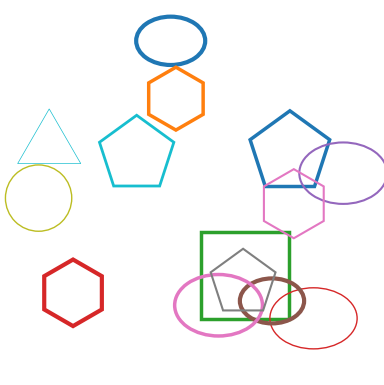[{"shape": "oval", "thickness": 3, "radius": 0.45, "center": [0.443, 0.894]}, {"shape": "pentagon", "thickness": 2.5, "radius": 0.54, "center": [0.753, 0.603]}, {"shape": "hexagon", "thickness": 2.5, "radius": 0.41, "center": [0.457, 0.744]}, {"shape": "square", "thickness": 2.5, "radius": 0.57, "center": [0.637, 0.284]}, {"shape": "hexagon", "thickness": 3, "radius": 0.43, "center": [0.19, 0.239]}, {"shape": "oval", "thickness": 1, "radius": 0.57, "center": [0.814, 0.173]}, {"shape": "oval", "thickness": 1.5, "radius": 0.57, "center": [0.891, 0.55]}, {"shape": "oval", "thickness": 3, "radius": 0.42, "center": [0.706, 0.218]}, {"shape": "oval", "thickness": 2.5, "radius": 0.57, "center": [0.568, 0.207]}, {"shape": "hexagon", "thickness": 1.5, "radius": 0.45, "center": [0.763, 0.471]}, {"shape": "pentagon", "thickness": 1.5, "radius": 0.44, "center": [0.631, 0.265]}, {"shape": "circle", "thickness": 1, "radius": 0.43, "center": [0.1, 0.485]}, {"shape": "triangle", "thickness": 0.5, "radius": 0.47, "center": [0.128, 0.622]}, {"shape": "pentagon", "thickness": 2, "radius": 0.51, "center": [0.355, 0.599]}]